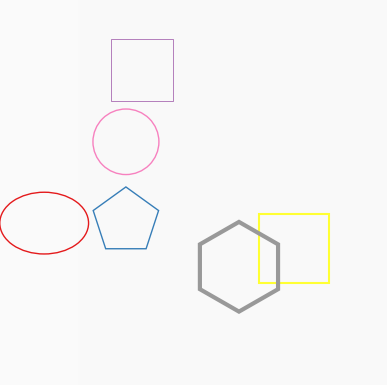[{"shape": "oval", "thickness": 1, "radius": 0.57, "center": [0.114, 0.421]}, {"shape": "pentagon", "thickness": 1, "radius": 0.44, "center": [0.325, 0.426]}, {"shape": "square", "thickness": 0.5, "radius": 0.4, "center": [0.366, 0.818]}, {"shape": "square", "thickness": 1.5, "radius": 0.45, "center": [0.76, 0.355]}, {"shape": "circle", "thickness": 1, "radius": 0.43, "center": [0.325, 0.632]}, {"shape": "hexagon", "thickness": 3, "radius": 0.58, "center": [0.617, 0.307]}]